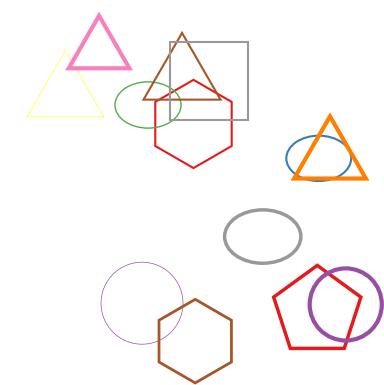[{"shape": "hexagon", "thickness": 1.5, "radius": 0.57, "center": [0.503, 0.678]}, {"shape": "pentagon", "thickness": 2.5, "radius": 0.6, "center": [0.824, 0.191]}, {"shape": "oval", "thickness": 1.5, "radius": 0.42, "center": [0.828, 0.589]}, {"shape": "oval", "thickness": 1, "radius": 0.43, "center": [0.384, 0.727]}, {"shape": "circle", "thickness": 3, "radius": 0.47, "center": [0.898, 0.209]}, {"shape": "circle", "thickness": 0.5, "radius": 0.53, "center": [0.369, 0.212]}, {"shape": "triangle", "thickness": 3, "radius": 0.54, "center": [0.857, 0.59]}, {"shape": "triangle", "thickness": 0.5, "radius": 0.58, "center": [0.17, 0.754]}, {"shape": "triangle", "thickness": 1.5, "radius": 0.58, "center": [0.473, 0.799]}, {"shape": "hexagon", "thickness": 2, "radius": 0.54, "center": [0.507, 0.114]}, {"shape": "triangle", "thickness": 3, "radius": 0.45, "center": [0.257, 0.868]}, {"shape": "square", "thickness": 1.5, "radius": 0.51, "center": [0.543, 0.789]}, {"shape": "oval", "thickness": 2.5, "radius": 0.5, "center": [0.682, 0.386]}]